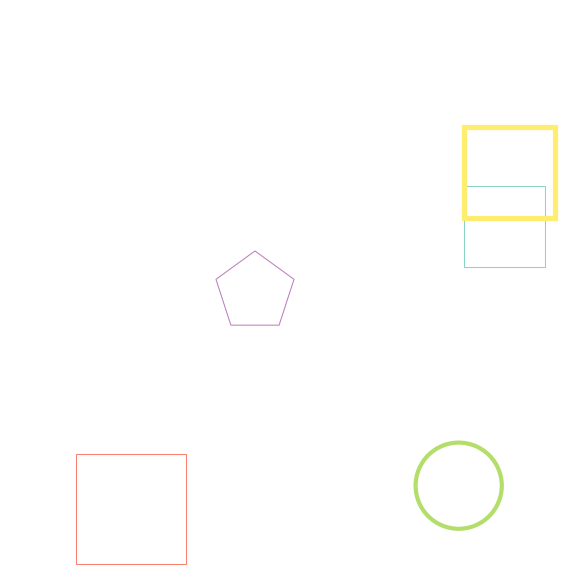[{"shape": "square", "thickness": 0.5, "radius": 0.35, "center": [0.873, 0.608]}, {"shape": "square", "thickness": 0.5, "radius": 0.48, "center": [0.227, 0.118]}, {"shape": "circle", "thickness": 2, "radius": 0.37, "center": [0.794, 0.158]}, {"shape": "pentagon", "thickness": 0.5, "radius": 0.36, "center": [0.442, 0.494]}, {"shape": "square", "thickness": 2.5, "radius": 0.39, "center": [0.882, 0.7]}]